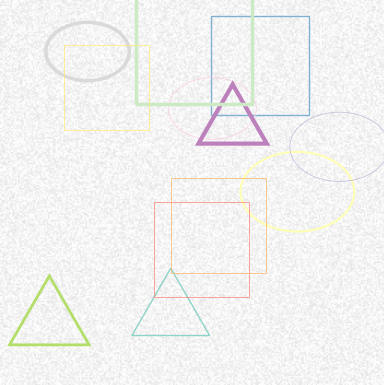[{"shape": "triangle", "thickness": 1, "radius": 0.58, "center": [0.444, 0.187]}, {"shape": "oval", "thickness": 1.5, "radius": 0.74, "center": [0.772, 0.502]}, {"shape": "oval", "thickness": 0.5, "radius": 0.64, "center": [0.881, 0.619]}, {"shape": "square", "thickness": 0.5, "radius": 0.62, "center": [0.523, 0.352]}, {"shape": "square", "thickness": 1, "radius": 0.64, "center": [0.676, 0.83]}, {"shape": "square", "thickness": 0.5, "radius": 0.62, "center": [0.568, 0.414]}, {"shape": "triangle", "thickness": 2, "radius": 0.6, "center": [0.128, 0.164]}, {"shape": "oval", "thickness": 0.5, "radius": 0.57, "center": [0.551, 0.718]}, {"shape": "oval", "thickness": 2.5, "radius": 0.54, "center": [0.227, 0.866]}, {"shape": "triangle", "thickness": 3, "radius": 0.51, "center": [0.604, 0.678]}, {"shape": "square", "thickness": 2.5, "radius": 0.75, "center": [0.504, 0.88]}, {"shape": "square", "thickness": 0.5, "radius": 0.55, "center": [0.278, 0.773]}]